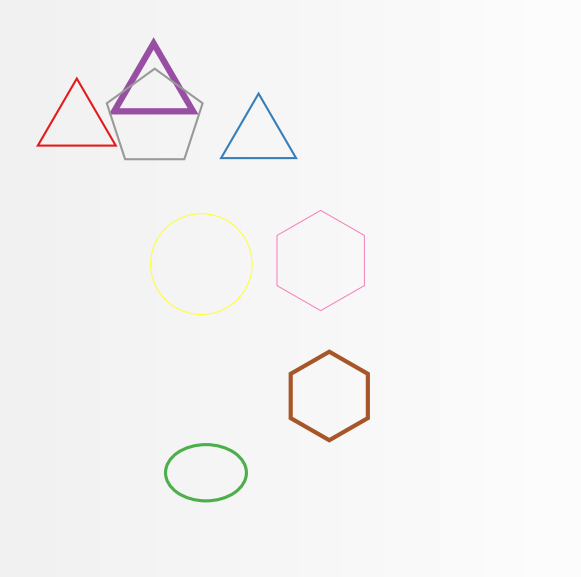[{"shape": "triangle", "thickness": 1, "radius": 0.39, "center": [0.132, 0.786]}, {"shape": "triangle", "thickness": 1, "radius": 0.37, "center": [0.445, 0.763]}, {"shape": "oval", "thickness": 1.5, "radius": 0.35, "center": [0.354, 0.181]}, {"shape": "triangle", "thickness": 3, "radius": 0.39, "center": [0.264, 0.846]}, {"shape": "circle", "thickness": 0.5, "radius": 0.44, "center": [0.346, 0.542]}, {"shape": "hexagon", "thickness": 2, "radius": 0.38, "center": [0.567, 0.313]}, {"shape": "hexagon", "thickness": 0.5, "radius": 0.43, "center": [0.552, 0.548]}, {"shape": "pentagon", "thickness": 1, "radius": 0.43, "center": [0.266, 0.794]}]